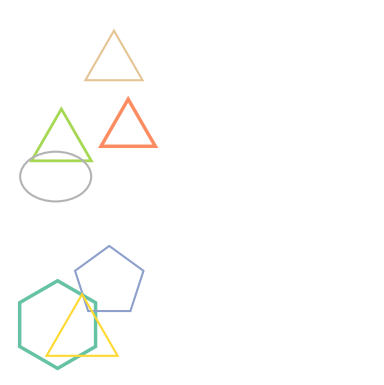[{"shape": "hexagon", "thickness": 2.5, "radius": 0.57, "center": [0.15, 0.157]}, {"shape": "triangle", "thickness": 2.5, "radius": 0.41, "center": [0.333, 0.661]}, {"shape": "pentagon", "thickness": 1.5, "radius": 0.47, "center": [0.284, 0.268]}, {"shape": "triangle", "thickness": 2, "radius": 0.45, "center": [0.159, 0.627]}, {"shape": "triangle", "thickness": 1.5, "radius": 0.53, "center": [0.213, 0.129]}, {"shape": "triangle", "thickness": 1.5, "radius": 0.43, "center": [0.296, 0.835]}, {"shape": "oval", "thickness": 1.5, "radius": 0.46, "center": [0.145, 0.541]}]